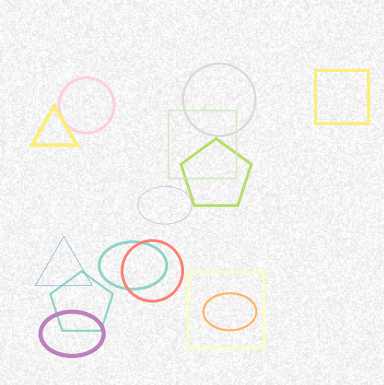[{"shape": "pentagon", "thickness": 1.5, "radius": 0.43, "center": [0.212, 0.21]}, {"shape": "oval", "thickness": 2, "radius": 0.44, "center": [0.345, 0.31]}, {"shape": "square", "thickness": 1.5, "radius": 0.5, "center": [0.588, 0.194]}, {"shape": "oval", "thickness": 0.5, "radius": 0.35, "center": [0.428, 0.467]}, {"shape": "circle", "thickness": 2, "radius": 0.39, "center": [0.396, 0.296]}, {"shape": "triangle", "thickness": 0.5, "radius": 0.43, "center": [0.166, 0.301]}, {"shape": "oval", "thickness": 1.5, "radius": 0.34, "center": [0.597, 0.19]}, {"shape": "pentagon", "thickness": 2, "radius": 0.48, "center": [0.561, 0.544]}, {"shape": "circle", "thickness": 2, "radius": 0.36, "center": [0.225, 0.726]}, {"shape": "circle", "thickness": 1.5, "radius": 0.47, "center": [0.569, 0.741]}, {"shape": "oval", "thickness": 3, "radius": 0.41, "center": [0.187, 0.133]}, {"shape": "square", "thickness": 1, "radius": 0.44, "center": [0.524, 0.627]}, {"shape": "triangle", "thickness": 2.5, "radius": 0.34, "center": [0.141, 0.657]}, {"shape": "square", "thickness": 2, "radius": 0.35, "center": [0.886, 0.749]}]